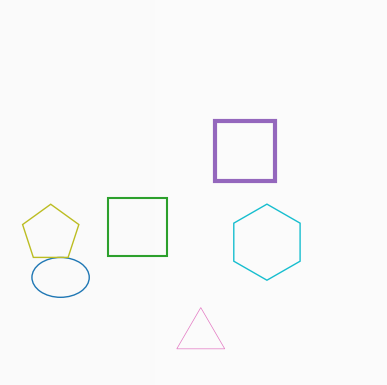[{"shape": "oval", "thickness": 1, "radius": 0.37, "center": [0.156, 0.28]}, {"shape": "square", "thickness": 1.5, "radius": 0.38, "center": [0.354, 0.411]}, {"shape": "square", "thickness": 3, "radius": 0.39, "center": [0.632, 0.609]}, {"shape": "triangle", "thickness": 0.5, "radius": 0.36, "center": [0.518, 0.13]}, {"shape": "pentagon", "thickness": 1, "radius": 0.38, "center": [0.131, 0.393]}, {"shape": "hexagon", "thickness": 1, "radius": 0.49, "center": [0.689, 0.371]}]